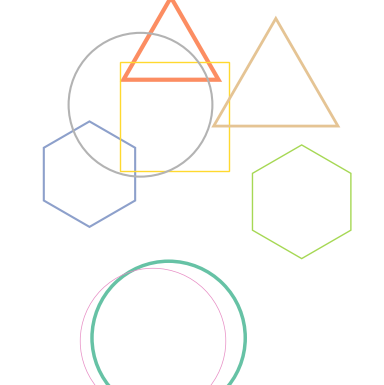[{"shape": "circle", "thickness": 2.5, "radius": 1.0, "center": [0.438, 0.122]}, {"shape": "triangle", "thickness": 3, "radius": 0.71, "center": [0.444, 0.864]}, {"shape": "hexagon", "thickness": 1.5, "radius": 0.68, "center": [0.232, 0.548]}, {"shape": "circle", "thickness": 0.5, "radius": 0.95, "center": [0.397, 0.114]}, {"shape": "hexagon", "thickness": 1, "radius": 0.74, "center": [0.784, 0.476]}, {"shape": "square", "thickness": 1, "radius": 0.71, "center": [0.454, 0.697]}, {"shape": "triangle", "thickness": 2, "radius": 0.93, "center": [0.716, 0.766]}, {"shape": "circle", "thickness": 1.5, "radius": 0.93, "center": [0.365, 0.728]}]